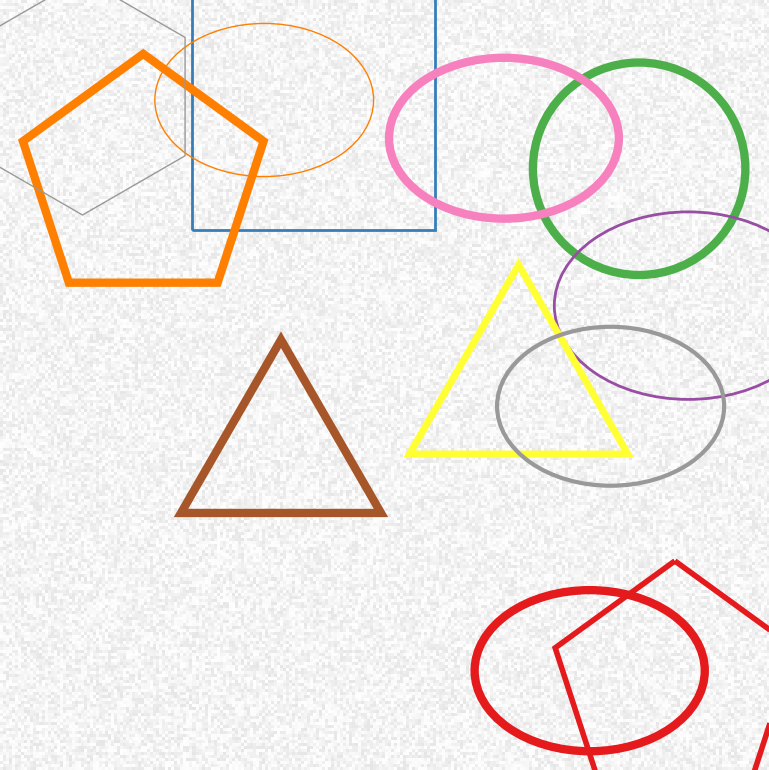[{"shape": "pentagon", "thickness": 2, "radius": 0.82, "center": [0.876, 0.108]}, {"shape": "oval", "thickness": 3, "radius": 0.75, "center": [0.766, 0.129]}, {"shape": "square", "thickness": 1, "radius": 0.79, "center": [0.407, 0.86]}, {"shape": "circle", "thickness": 3, "radius": 0.69, "center": [0.83, 0.781]}, {"shape": "oval", "thickness": 1, "radius": 0.87, "center": [0.894, 0.603]}, {"shape": "pentagon", "thickness": 3, "radius": 0.82, "center": [0.186, 0.766]}, {"shape": "oval", "thickness": 0.5, "radius": 0.71, "center": [0.343, 0.87]}, {"shape": "triangle", "thickness": 2.5, "radius": 0.82, "center": [0.674, 0.492]}, {"shape": "triangle", "thickness": 3, "radius": 0.75, "center": [0.365, 0.409]}, {"shape": "oval", "thickness": 3, "radius": 0.75, "center": [0.654, 0.82]}, {"shape": "hexagon", "thickness": 0.5, "radius": 0.77, "center": [0.107, 0.875]}, {"shape": "oval", "thickness": 1.5, "radius": 0.74, "center": [0.793, 0.472]}]